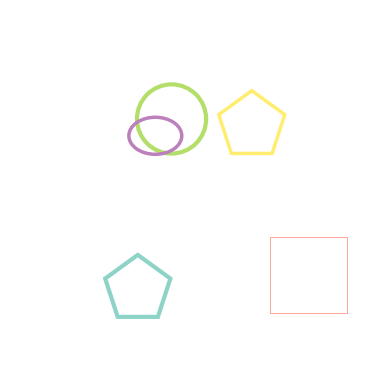[{"shape": "pentagon", "thickness": 3, "radius": 0.44, "center": [0.358, 0.249]}, {"shape": "square", "thickness": 0.5, "radius": 0.5, "center": [0.801, 0.285]}, {"shape": "circle", "thickness": 3, "radius": 0.45, "center": [0.446, 0.691]}, {"shape": "oval", "thickness": 2.5, "radius": 0.34, "center": [0.403, 0.647]}, {"shape": "pentagon", "thickness": 2.5, "radius": 0.45, "center": [0.654, 0.674]}]